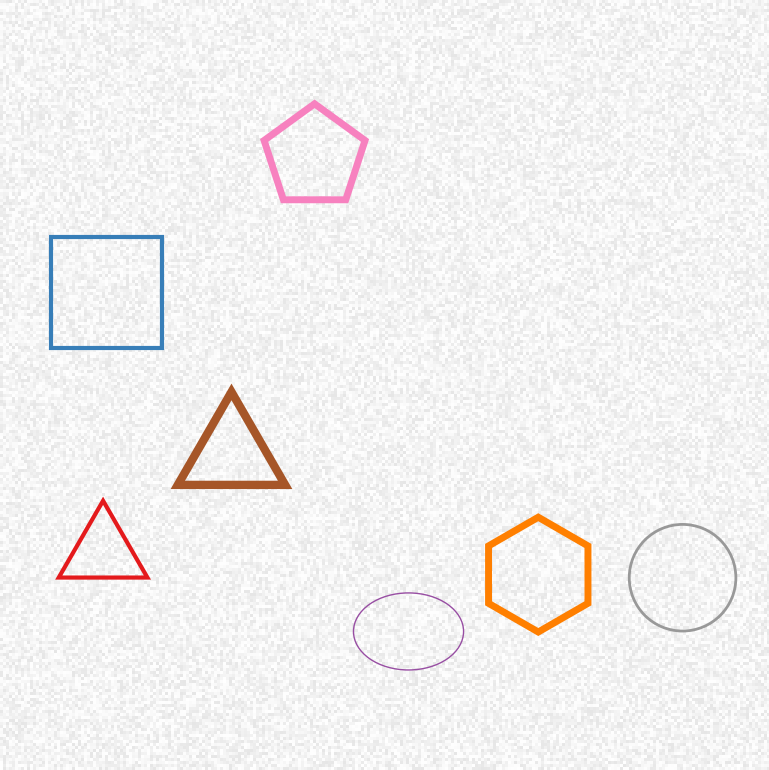[{"shape": "triangle", "thickness": 1.5, "radius": 0.33, "center": [0.134, 0.283]}, {"shape": "square", "thickness": 1.5, "radius": 0.36, "center": [0.138, 0.62]}, {"shape": "oval", "thickness": 0.5, "radius": 0.36, "center": [0.531, 0.18]}, {"shape": "hexagon", "thickness": 2.5, "radius": 0.37, "center": [0.699, 0.254]}, {"shape": "triangle", "thickness": 3, "radius": 0.4, "center": [0.301, 0.411]}, {"shape": "pentagon", "thickness": 2.5, "radius": 0.34, "center": [0.409, 0.796]}, {"shape": "circle", "thickness": 1, "radius": 0.35, "center": [0.886, 0.25]}]